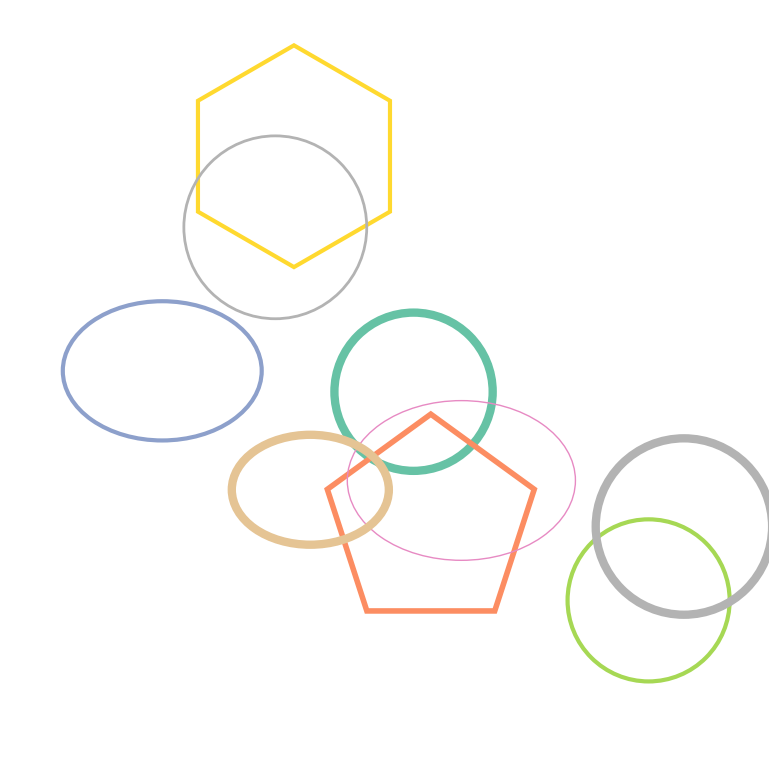[{"shape": "circle", "thickness": 3, "radius": 0.51, "center": [0.537, 0.491]}, {"shape": "pentagon", "thickness": 2, "radius": 0.71, "center": [0.559, 0.321]}, {"shape": "oval", "thickness": 1.5, "radius": 0.65, "center": [0.211, 0.518]}, {"shape": "oval", "thickness": 0.5, "radius": 0.74, "center": [0.599, 0.376]}, {"shape": "circle", "thickness": 1.5, "radius": 0.53, "center": [0.842, 0.22]}, {"shape": "hexagon", "thickness": 1.5, "radius": 0.72, "center": [0.382, 0.797]}, {"shape": "oval", "thickness": 3, "radius": 0.51, "center": [0.403, 0.364]}, {"shape": "circle", "thickness": 3, "radius": 0.57, "center": [0.888, 0.316]}, {"shape": "circle", "thickness": 1, "radius": 0.59, "center": [0.358, 0.705]}]